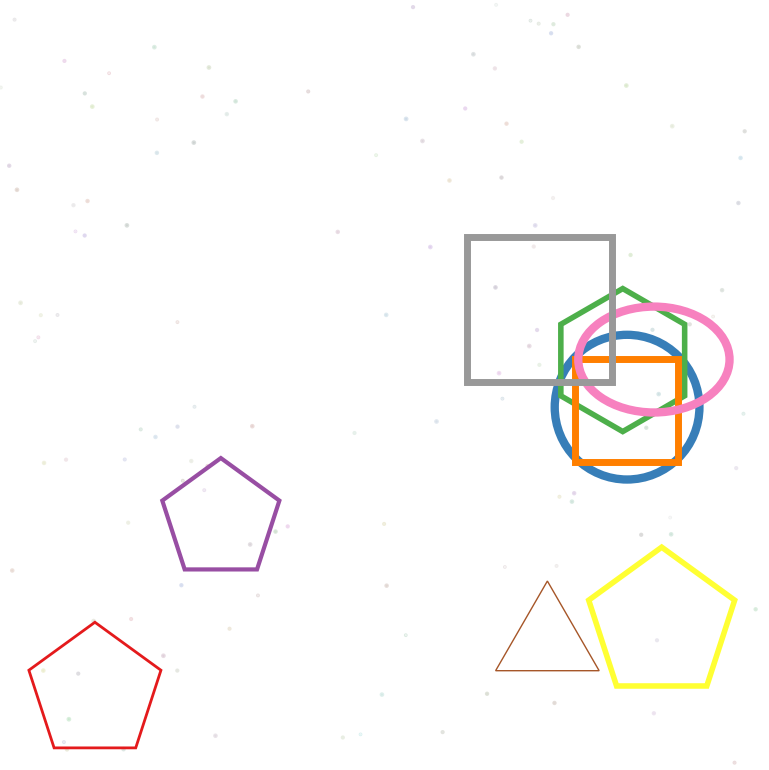[{"shape": "pentagon", "thickness": 1, "radius": 0.45, "center": [0.123, 0.102]}, {"shape": "circle", "thickness": 3, "radius": 0.47, "center": [0.814, 0.471]}, {"shape": "hexagon", "thickness": 2, "radius": 0.46, "center": [0.809, 0.532]}, {"shape": "pentagon", "thickness": 1.5, "radius": 0.4, "center": [0.287, 0.325]}, {"shape": "square", "thickness": 2.5, "radius": 0.33, "center": [0.814, 0.467]}, {"shape": "pentagon", "thickness": 2, "radius": 0.5, "center": [0.859, 0.19]}, {"shape": "triangle", "thickness": 0.5, "radius": 0.39, "center": [0.711, 0.168]}, {"shape": "oval", "thickness": 3, "radius": 0.49, "center": [0.849, 0.533]}, {"shape": "square", "thickness": 2.5, "radius": 0.47, "center": [0.701, 0.599]}]